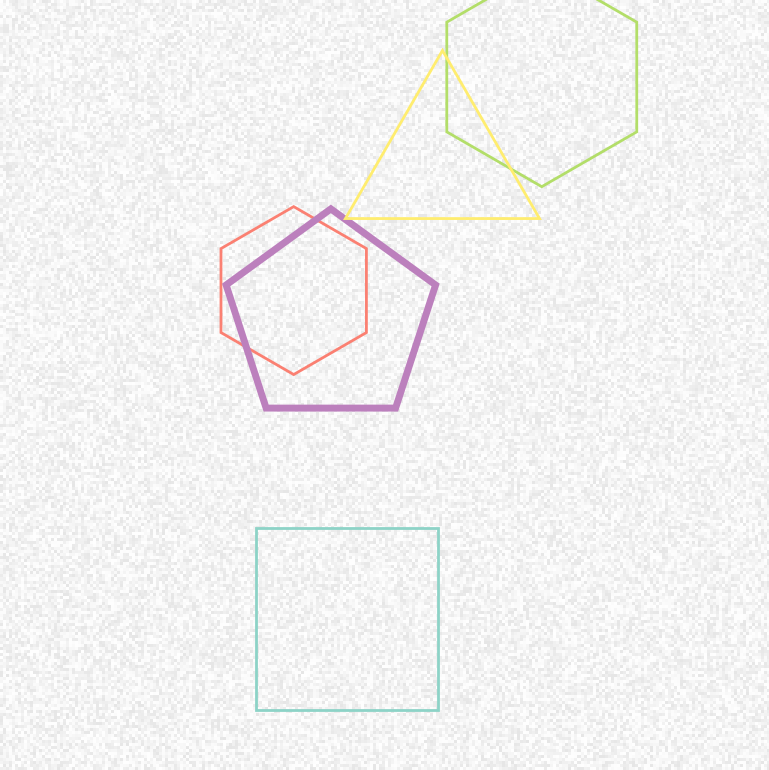[{"shape": "square", "thickness": 1, "radius": 0.59, "center": [0.451, 0.197]}, {"shape": "hexagon", "thickness": 1, "radius": 0.55, "center": [0.381, 0.623]}, {"shape": "hexagon", "thickness": 1, "radius": 0.71, "center": [0.704, 0.9]}, {"shape": "pentagon", "thickness": 2.5, "radius": 0.72, "center": [0.43, 0.586]}, {"shape": "triangle", "thickness": 1, "radius": 0.73, "center": [0.575, 0.789]}]